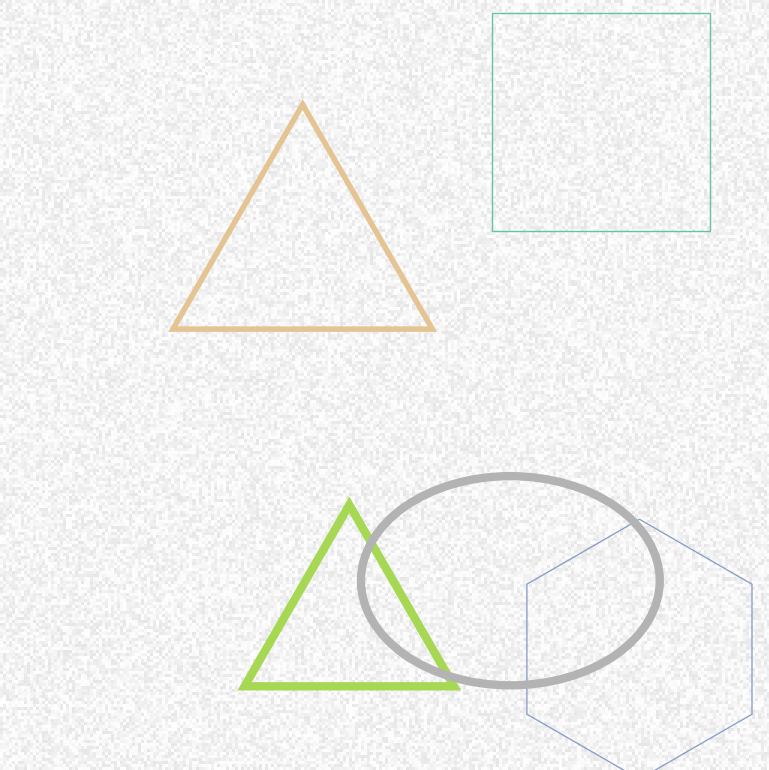[{"shape": "square", "thickness": 0.5, "radius": 0.71, "center": [0.781, 0.842]}, {"shape": "hexagon", "thickness": 0.5, "radius": 0.84, "center": [0.83, 0.157]}, {"shape": "triangle", "thickness": 3, "radius": 0.79, "center": [0.454, 0.187]}, {"shape": "triangle", "thickness": 2, "radius": 0.97, "center": [0.393, 0.67]}, {"shape": "oval", "thickness": 3, "radius": 0.97, "center": [0.663, 0.246]}]